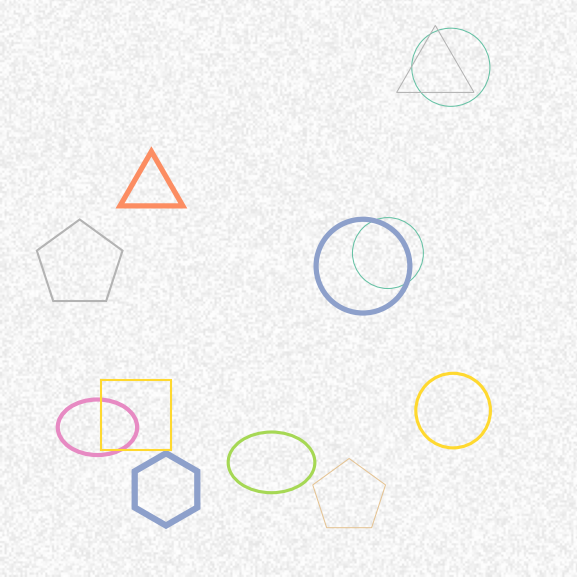[{"shape": "circle", "thickness": 0.5, "radius": 0.34, "center": [0.781, 0.883]}, {"shape": "circle", "thickness": 0.5, "radius": 0.31, "center": [0.672, 0.561]}, {"shape": "triangle", "thickness": 2.5, "radius": 0.31, "center": [0.262, 0.674]}, {"shape": "circle", "thickness": 2.5, "radius": 0.41, "center": [0.629, 0.538]}, {"shape": "hexagon", "thickness": 3, "radius": 0.31, "center": [0.287, 0.152]}, {"shape": "oval", "thickness": 2, "radius": 0.34, "center": [0.169, 0.259]}, {"shape": "oval", "thickness": 1.5, "radius": 0.38, "center": [0.47, 0.198]}, {"shape": "square", "thickness": 1, "radius": 0.3, "center": [0.235, 0.281]}, {"shape": "circle", "thickness": 1.5, "radius": 0.32, "center": [0.785, 0.288]}, {"shape": "pentagon", "thickness": 0.5, "radius": 0.33, "center": [0.605, 0.139]}, {"shape": "pentagon", "thickness": 1, "radius": 0.39, "center": [0.138, 0.541]}, {"shape": "triangle", "thickness": 0.5, "radius": 0.39, "center": [0.754, 0.878]}]